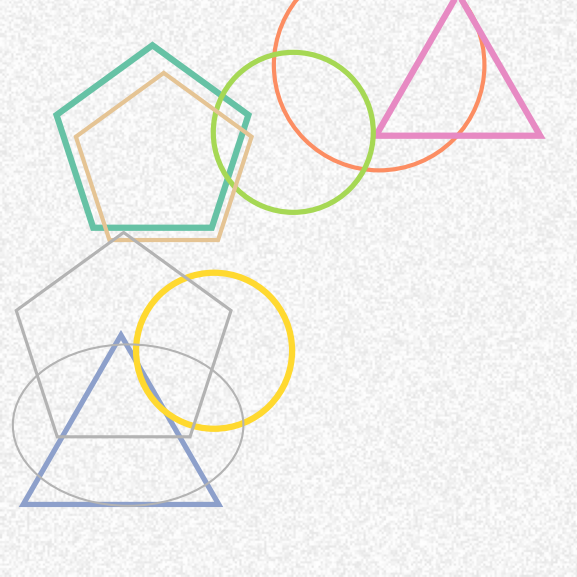[{"shape": "pentagon", "thickness": 3, "radius": 0.87, "center": [0.264, 0.746]}, {"shape": "circle", "thickness": 2, "radius": 0.91, "center": [0.657, 0.886]}, {"shape": "triangle", "thickness": 2.5, "radius": 0.98, "center": [0.209, 0.223]}, {"shape": "triangle", "thickness": 3, "radius": 0.82, "center": [0.793, 0.846]}, {"shape": "circle", "thickness": 2.5, "radius": 0.69, "center": [0.508, 0.77]}, {"shape": "circle", "thickness": 3, "radius": 0.68, "center": [0.371, 0.392]}, {"shape": "pentagon", "thickness": 2, "radius": 0.8, "center": [0.284, 0.713]}, {"shape": "pentagon", "thickness": 1.5, "radius": 0.98, "center": [0.214, 0.401]}, {"shape": "oval", "thickness": 1, "radius": 1.0, "center": [0.222, 0.263]}]